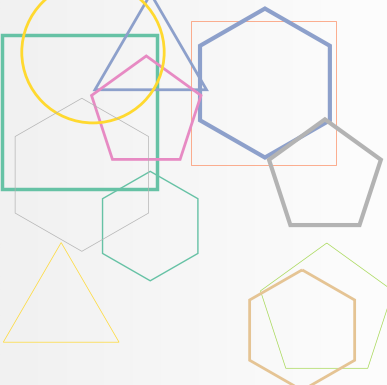[{"shape": "square", "thickness": 2.5, "radius": 1.0, "center": [0.204, 0.709]}, {"shape": "hexagon", "thickness": 1, "radius": 0.71, "center": [0.388, 0.413]}, {"shape": "square", "thickness": 0.5, "radius": 0.94, "center": [0.679, 0.758]}, {"shape": "hexagon", "thickness": 3, "radius": 0.97, "center": [0.684, 0.784]}, {"shape": "triangle", "thickness": 2, "radius": 0.83, "center": [0.389, 0.85]}, {"shape": "pentagon", "thickness": 2, "radius": 0.74, "center": [0.377, 0.706]}, {"shape": "pentagon", "thickness": 0.5, "radius": 0.9, "center": [0.843, 0.189]}, {"shape": "triangle", "thickness": 0.5, "radius": 0.86, "center": [0.158, 0.197]}, {"shape": "circle", "thickness": 2, "radius": 0.92, "center": [0.24, 0.865]}, {"shape": "hexagon", "thickness": 2, "radius": 0.78, "center": [0.78, 0.143]}, {"shape": "pentagon", "thickness": 3, "radius": 0.76, "center": [0.839, 0.538]}, {"shape": "hexagon", "thickness": 0.5, "radius": 0.99, "center": [0.211, 0.546]}]